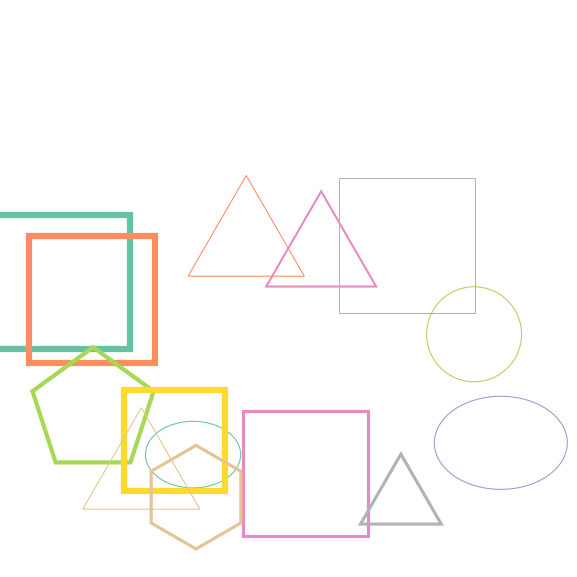[{"shape": "oval", "thickness": 0.5, "radius": 0.41, "center": [0.334, 0.212]}, {"shape": "square", "thickness": 3, "radius": 0.58, "center": [0.108, 0.511]}, {"shape": "triangle", "thickness": 0.5, "radius": 0.58, "center": [0.426, 0.579]}, {"shape": "square", "thickness": 3, "radius": 0.55, "center": [0.159, 0.48]}, {"shape": "oval", "thickness": 0.5, "radius": 0.58, "center": [0.867, 0.232]}, {"shape": "triangle", "thickness": 1, "radius": 0.55, "center": [0.556, 0.558]}, {"shape": "square", "thickness": 1.5, "radius": 0.54, "center": [0.529, 0.179]}, {"shape": "pentagon", "thickness": 2, "radius": 0.55, "center": [0.161, 0.288]}, {"shape": "circle", "thickness": 0.5, "radius": 0.41, "center": [0.821, 0.42]}, {"shape": "square", "thickness": 3, "radius": 0.44, "center": [0.303, 0.236]}, {"shape": "triangle", "thickness": 0.5, "radius": 0.59, "center": [0.245, 0.176]}, {"shape": "hexagon", "thickness": 1.5, "radius": 0.45, "center": [0.339, 0.138]}, {"shape": "square", "thickness": 0.5, "radius": 0.59, "center": [0.704, 0.574]}, {"shape": "triangle", "thickness": 1.5, "radius": 0.4, "center": [0.694, 0.132]}]